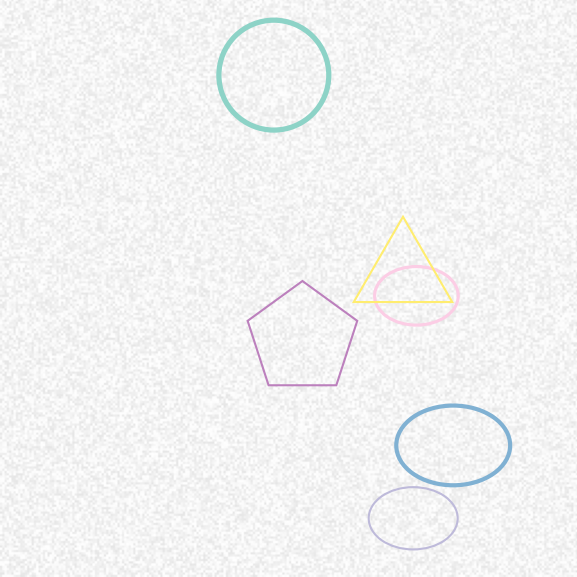[{"shape": "circle", "thickness": 2.5, "radius": 0.48, "center": [0.474, 0.869]}, {"shape": "oval", "thickness": 1, "radius": 0.39, "center": [0.715, 0.102]}, {"shape": "oval", "thickness": 2, "radius": 0.49, "center": [0.785, 0.228]}, {"shape": "oval", "thickness": 1.5, "radius": 0.36, "center": [0.721, 0.487]}, {"shape": "pentagon", "thickness": 1, "radius": 0.5, "center": [0.524, 0.413]}, {"shape": "triangle", "thickness": 1, "radius": 0.49, "center": [0.698, 0.525]}]